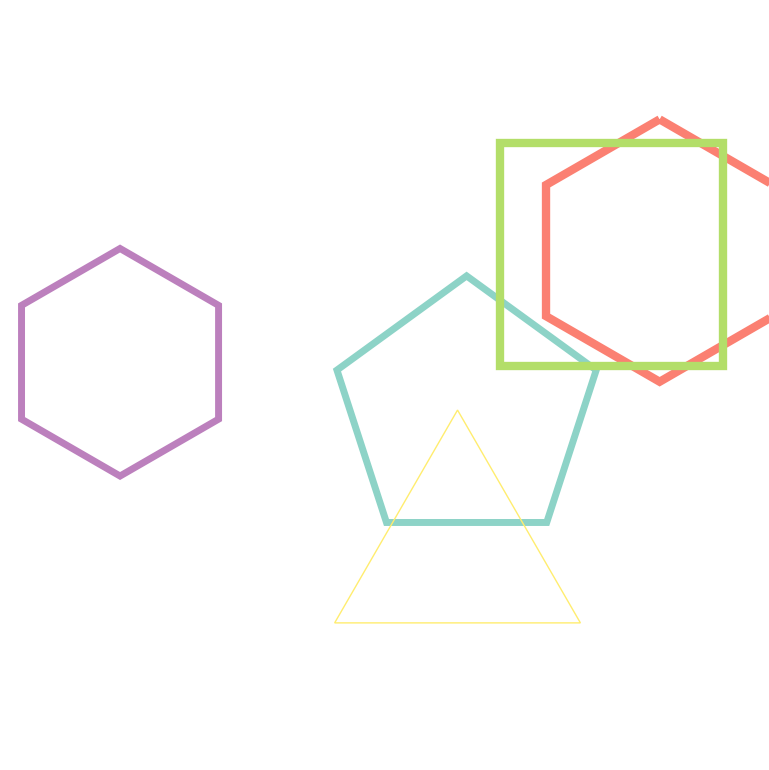[{"shape": "pentagon", "thickness": 2.5, "radius": 0.89, "center": [0.606, 0.465]}, {"shape": "hexagon", "thickness": 3, "radius": 0.85, "center": [0.857, 0.675]}, {"shape": "square", "thickness": 3, "radius": 0.72, "center": [0.794, 0.67]}, {"shape": "hexagon", "thickness": 2.5, "radius": 0.74, "center": [0.156, 0.53]}, {"shape": "triangle", "thickness": 0.5, "radius": 0.92, "center": [0.594, 0.283]}]